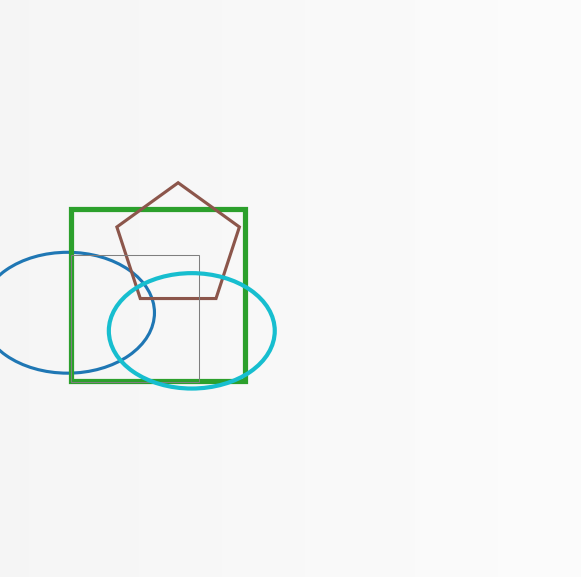[{"shape": "oval", "thickness": 1.5, "radius": 0.75, "center": [0.116, 0.458]}, {"shape": "square", "thickness": 2.5, "radius": 0.75, "center": [0.272, 0.488]}, {"shape": "pentagon", "thickness": 1.5, "radius": 0.55, "center": [0.306, 0.572]}, {"shape": "square", "thickness": 0.5, "radius": 0.55, "center": [0.233, 0.448]}, {"shape": "oval", "thickness": 2, "radius": 0.71, "center": [0.33, 0.426]}]